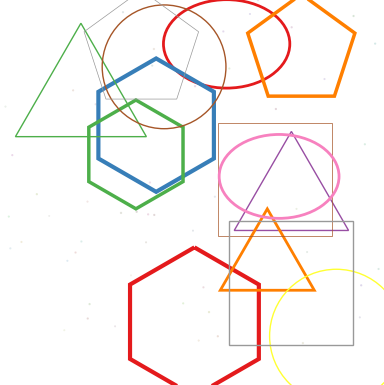[{"shape": "oval", "thickness": 2, "radius": 0.82, "center": [0.589, 0.886]}, {"shape": "hexagon", "thickness": 3, "radius": 0.97, "center": [0.505, 0.164]}, {"shape": "hexagon", "thickness": 3, "radius": 0.87, "center": [0.406, 0.675]}, {"shape": "triangle", "thickness": 1, "radius": 0.98, "center": [0.21, 0.743]}, {"shape": "hexagon", "thickness": 2.5, "radius": 0.71, "center": [0.353, 0.599]}, {"shape": "triangle", "thickness": 1, "radius": 0.86, "center": [0.757, 0.487]}, {"shape": "triangle", "thickness": 2, "radius": 0.7, "center": [0.694, 0.317]}, {"shape": "pentagon", "thickness": 2.5, "radius": 0.73, "center": [0.783, 0.869]}, {"shape": "circle", "thickness": 1, "radius": 0.87, "center": [0.874, 0.127]}, {"shape": "circle", "thickness": 1, "radius": 0.8, "center": [0.426, 0.826]}, {"shape": "square", "thickness": 0.5, "radius": 0.73, "center": [0.714, 0.533]}, {"shape": "oval", "thickness": 2, "radius": 0.78, "center": [0.725, 0.542]}, {"shape": "pentagon", "thickness": 0.5, "radius": 0.78, "center": [0.367, 0.869]}, {"shape": "square", "thickness": 1, "radius": 0.8, "center": [0.757, 0.266]}]